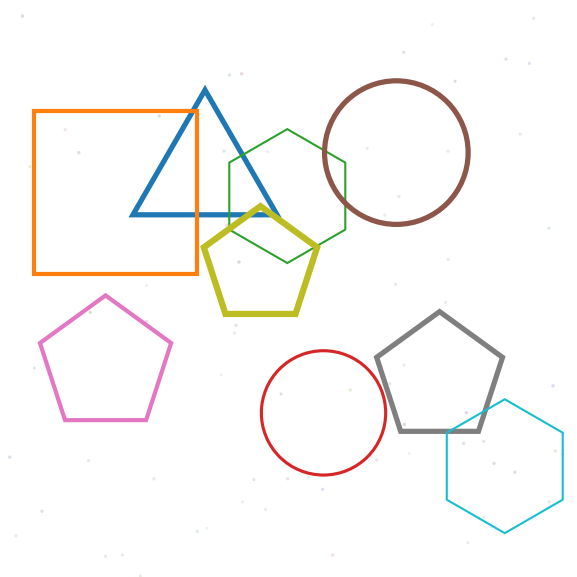[{"shape": "triangle", "thickness": 2.5, "radius": 0.72, "center": [0.355, 0.699]}, {"shape": "square", "thickness": 2, "radius": 0.71, "center": [0.2, 0.666]}, {"shape": "hexagon", "thickness": 1, "radius": 0.58, "center": [0.497, 0.66]}, {"shape": "circle", "thickness": 1.5, "radius": 0.54, "center": [0.56, 0.284]}, {"shape": "circle", "thickness": 2.5, "radius": 0.62, "center": [0.686, 0.735]}, {"shape": "pentagon", "thickness": 2, "radius": 0.6, "center": [0.183, 0.368]}, {"shape": "pentagon", "thickness": 2.5, "radius": 0.57, "center": [0.761, 0.345]}, {"shape": "pentagon", "thickness": 3, "radius": 0.52, "center": [0.451, 0.539]}, {"shape": "hexagon", "thickness": 1, "radius": 0.58, "center": [0.874, 0.192]}]